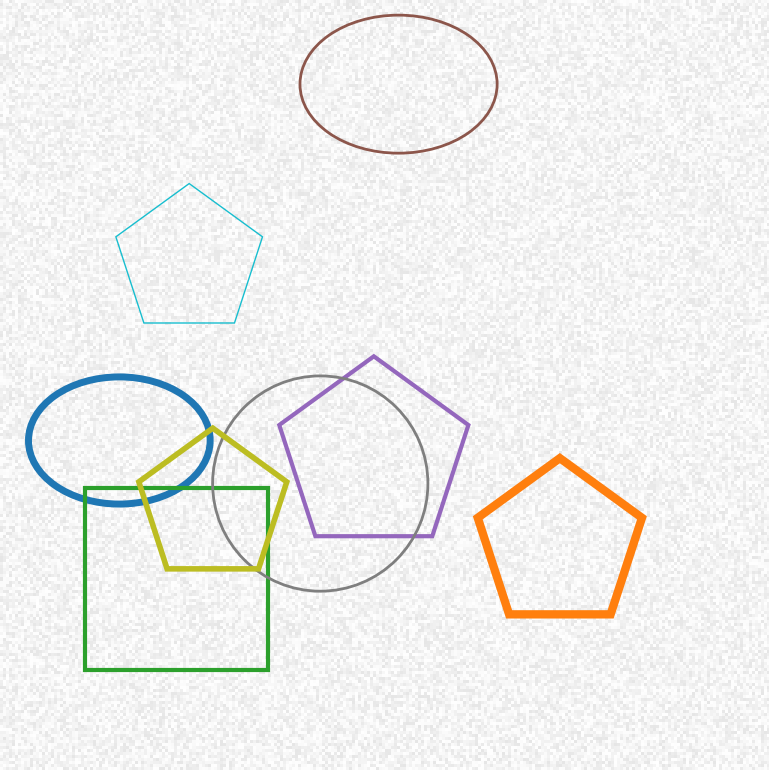[{"shape": "oval", "thickness": 2.5, "radius": 0.59, "center": [0.155, 0.428]}, {"shape": "pentagon", "thickness": 3, "radius": 0.56, "center": [0.727, 0.293]}, {"shape": "square", "thickness": 1.5, "radius": 0.59, "center": [0.229, 0.248]}, {"shape": "pentagon", "thickness": 1.5, "radius": 0.65, "center": [0.485, 0.408]}, {"shape": "oval", "thickness": 1, "radius": 0.64, "center": [0.518, 0.891]}, {"shape": "circle", "thickness": 1, "radius": 0.7, "center": [0.416, 0.372]}, {"shape": "pentagon", "thickness": 2, "radius": 0.51, "center": [0.276, 0.343]}, {"shape": "pentagon", "thickness": 0.5, "radius": 0.5, "center": [0.246, 0.662]}]